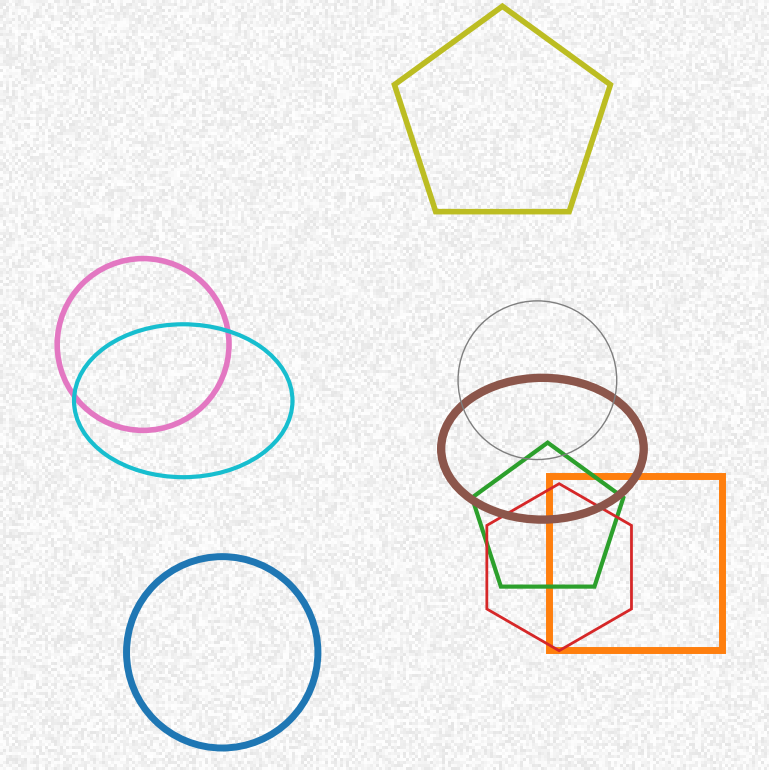[{"shape": "circle", "thickness": 2.5, "radius": 0.62, "center": [0.289, 0.153]}, {"shape": "square", "thickness": 2.5, "radius": 0.56, "center": [0.825, 0.269]}, {"shape": "pentagon", "thickness": 1.5, "radius": 0.52, "center": [0.711, 0.322]}, {"shape": "hexagon", "thickness": 1, "radius": 0.54, "center": [0.726, 0.263]}, {"shape": "oval", "thickness": 3, "radius": 0.66, "center": [0.704, 0.417]}, {"shape": "circle", "thickness": 2, "radius": 0.56, "center": [0.186, 0.553]}, {"shape": "circle", "thickness": 0.5, "radius": 0.52, "center": [0.698, 0.506]}, {"shape": "pentagon", "thickness": 2, "radius": 0.74, "center": [0.653, 0.844]}, {"shape": "oval", "thickness": 1.5, "radius": 0.71, "center": [0.238, 0.48]}]